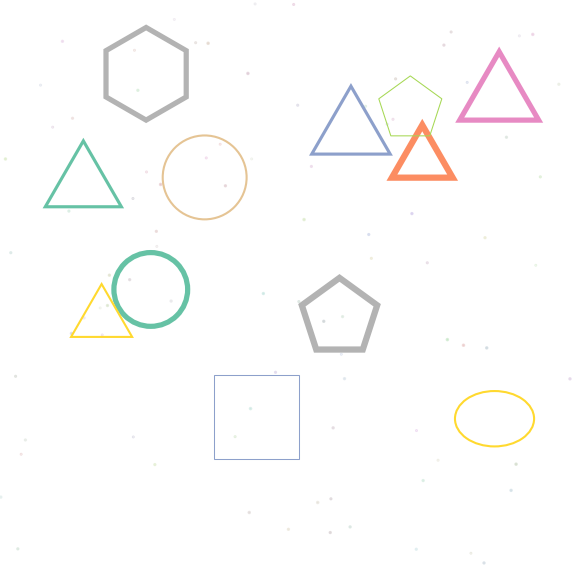[{"shape": "circle", "thickness": 2.5, "radius": 0.32, "center": [0.261, 0.498]}, {"shape": "triangle", "thickness": 1.5, "radius": 0.38, "center": [0.144, 0.679]}, {"shape": "triangle", "thickness": 3, "radius": 0.3, "center": [0.731, 0.722]}, {"shape": "square", "thickness": 0.5, "radius": 0.36, "center": [0.444, 0.277]}, {"shape": "triangle", "thickness": 1.5, "radius": 0.39, "center": [0.608, 0.772]}, {"shape": "triangle", "thickness": 2.5, "radius": 0.39, "center": [0.864, 0.831]}, {"shape": "pentagon", "thickness": 0.5, "radius": 0.29, "center": [0.71, 0.81]}, {"shape": "oval", "thickness": 1, "radius": 0.34, "center": [0.856, 0.274]}, {"shape": "triangle", "thickness": 1, "radius": 0.31, "center": [0.176, 0.446]}, {"shape": "circle", "thickness": 1, "radius": 0.36, "center": [0.354, 0.692]}, {"shape": "hexagon", "thickness": 2.5, "radius": 0.4, "center": [0.253, 0.871]}, {"shape": "pentagon", "thickness": 3, "radius": 0.34, "center": [0.588, 0.449]}]